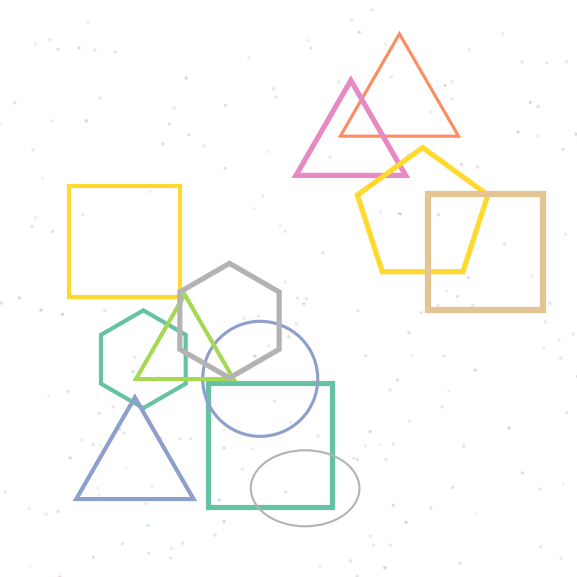[{"shape": "hexagon", "thickness": 2, "radius": 0.42, "center": [0.248, 0.377]}, {"shape": "square", "thickness": 2.5, "radius": 0.54, "center": [0.467, 0.229]}, {"shape": "triangle", "thickness": 1.5, "radius": 0.59, "center": [0.692, 0.822]}, {"shape": "circle", "thickness": 1.5, "radius": 0.5, "center": [0.451, 0.343]}, {"shape": "triangle", "thickness": 2, "radius": 0.59, "center": [0.234, 0.194]}, {"shape": "triangle", "thickness": 2.5, "radius": 0.55, "center": [0.608, 0.75]}, {"shape": "triangle", "thickness": 2, "radius": 0.49, "center": [0.32, 0.392]}, {"shape": "square", "thickness": 2, "radius": 0.48, "center": [0.215, 0.581]}, {"shape": "pentagon", "thickness": 2.5, "radius": 0.59, "center": [0.732, 0.625]}, {"shape": "square", "thickness": 3, "radius": 0.5, "center": [0.84, 0.563]}, {"shape": "hexagon", "thickness": 2.5, "radius": 0.5, "center": [0.397, 0.444]}, {"shape": "oval", "thickness": 1, "radius": 0.47, "center": [0.528, 0.154]}]